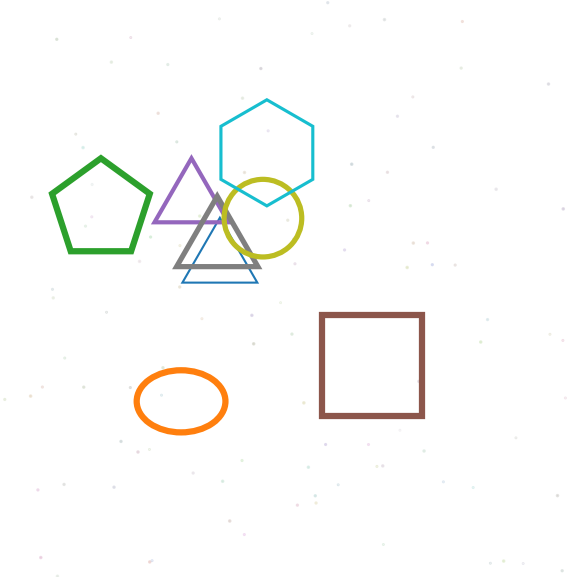[{"shape": "triangle", "thickness": 1, "radius": 0.37, "center": [0.381, 0.547]}, {"shape": "oval", "thickness": 3, "radius": 0.38, "center": [0.314, 0.304]}, {"shape": "pentagon", "thickness": 3, "radius": 0.44, "center": [0.175, 0.636]}, {"shape": "triangle", "thickness": 2, "radius": 0.37, "center": [0.332, 0.651]}, {"shape": "square", "thickness": 3, "radius": 0.43, "center": [0.644, 0.366]}, {"shape": "triangle", "thickness": 2.5, "radius": 0.41, "center": [0.376, 0.578]}, {"shape": "circle", "thickness": 2.5, "radius": 0.34, "center": [0.455, 0.621]}, {"shape": "hexagon", "thickness": 1.5, "radius": 0.46, "center": [0.462, 0.734]}]